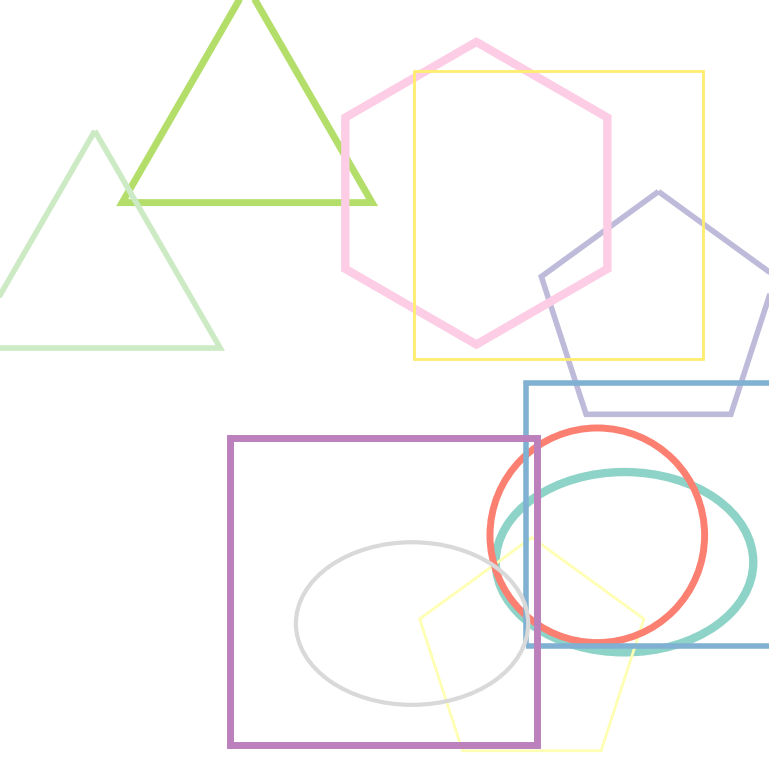[{"shape": "oval", "thickness": 3, "radius": 0.84, "center": [0.811, 0.27]}, {"shape": "pentagon", "thickness": 1, "radius": 0.77, "center": [0.691, 0.149]}, {"shape": "pentagon", "thickness": 2, "radius": 0.8, "center": [0.855, 0.591]}, {"shape": "circle", "thickness": 2.5, "radius": 0.7, "center": [0.776, 0.305]}, {"shape": "square", "thickness": 2, "radius": 0.85, "center": [0.853, 0.332]}, {"shape": "triangle", "thickness": 2.5, "radius": 0.94, "center": [0.321, 0.831]}, {"shape": "hexagon", "thickness": 3, "radius": 0.98, "center": [0.619, 0.749]}, {"shape": "oval", "thickness": 1.5, "radius": 0.75, "center": [0.535, 0.19]}, {"shape": "square", "thickness": 2.5, "radius": 1.0, "center": [0.498, 0.232]}, {"shape": "triangle", "thickness": 2, "radius": 0.94, "center": [0.123, 0.642]}, {"shape": "square", "thickness": 1, "radius": 0.94, "center": [0.725, 0.721]}]